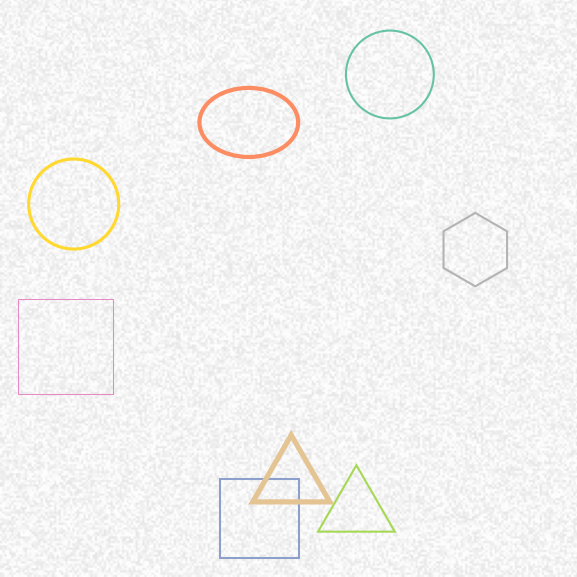[{"shape": "circle", "thickness": 1, "radius": 0.38, "center": [0.675, 0.87]}, {"shape": "oval", "thickness": 2, "radius": 0.43, "center": [0.431, 0.787]}, {"shape": "square", "thickness": 1, "radius": 0.34, "center": [0.449, 0.101]}, {"shape": "square", "thickness": 0.5, "radius": 0.41, "center": [0.113, 0.399]}, {"shape": "triangle", "thickness": 1, "radius": 0.38, "center": [0.617, 0.117]}, {"shape": "circle", "thickness": 1.5, "radius": 0.39, "center": [0.128, 0.646]}, {"shape": "triangle", "thickness": 2.5, "radius": 0.39, "center": [0.504, 0.169]}, {"shape": "hexagon", "thickness": 1, "radius": 0.32, "center": [0.823, 0.567]}]